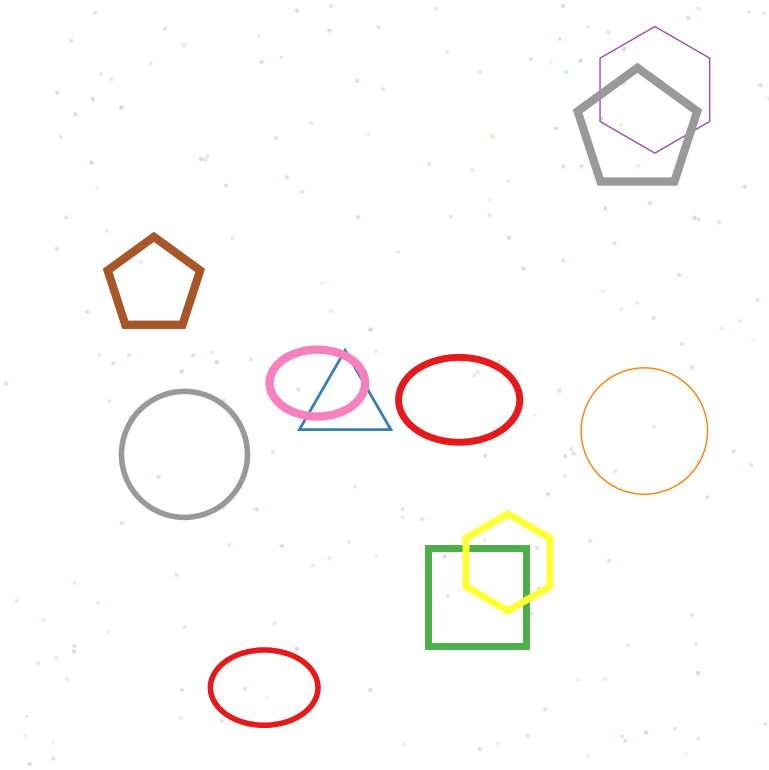[{"shape": "oval", "thickness": 2.5, "radius": 0.39, "center": [0.596, 0.481]}, {"shape": "oval", "thickness": 2, "radius": 0.35, "center": [0.343, 0.107]}, {"shape": "triangle", "thickness": 1, "radius": 0.34, "center": [0.448, 0.476]}, {"shape": "square", "thickness": 2.5, "radius": 0.32, "center": [0.619, 0.225]}, {"shape": "hexagon", "thickness": 0.5, "radius": 0.41, "center": [0.85, 0.883]}, {"shape": "circle", "thickness": 0.5, "radius": 0.41, "center": [0.837, 0.44]}, {"shape": "hexagon", "thickness": 2.5, "radius": 0.31, "center": [0.66, 0.27]}, {"shape": "pentagon", "thickness": 3, "radius": 0.32, "center": [0.2, 0.629]}, {"shape": "oval", "thickness": 3, "radius": 0.31, "center": [0.412, 0.503]}, {"shape": "pentagon", "thickness": 3, "radius": 0.41, "center": [0.828, 0.83]}, {"shape": "circle", "thickness": 2, "radius": 0.41, "center": [0.24, 0.41]}]